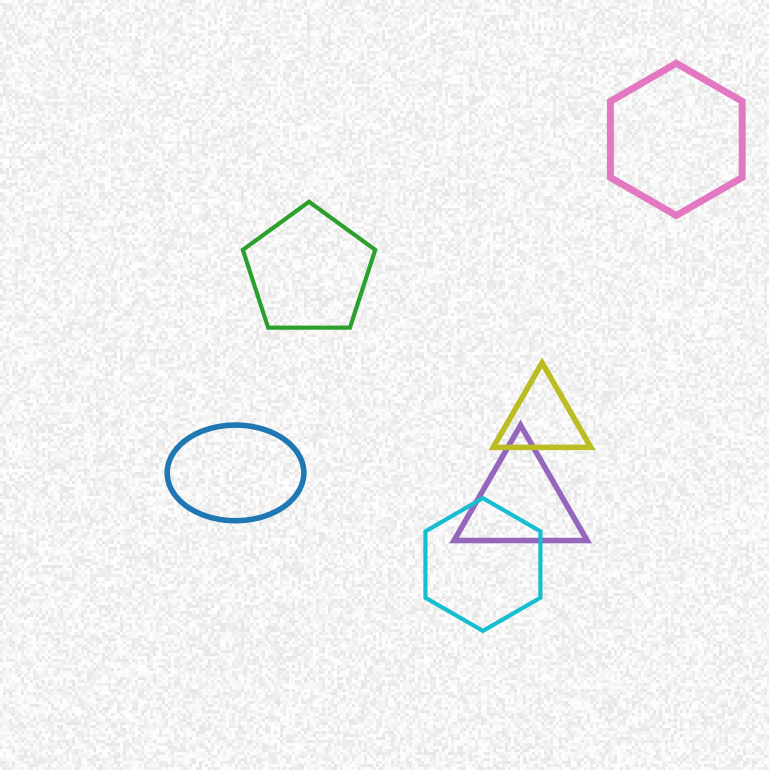[{"shape": "oval", "thickness": 2, "radius": 0.44, "center": [0.306, 0.386]}, {"shape": "pentagon", "thickness": 1.5, "radius": 0.45, "center": [0.401, 0.648]}, {"shape": "triangle", "thickness": 2, "radius": 0.5, "center": [0.676, 0.348]}, {"shape": "hexagon", "thickness": 2.5, "radius": 0.49, "center": [0.878, 0.819]}, {"shape": "triangle", "thickness": 2, "radius": 0.37, "center": [0.704, 0.456]}, {"shape": "hexagon", "thickness": 1.5, "radius": 0.43, "center": [0.627, 0.267]}]